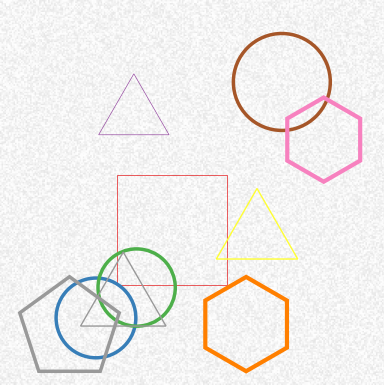[{"shape": "square", "thickness": 0.5, "radius": 0.71, "center": [0.446, 0.403]}, {"shape": "circle", "thickness": 2.5, "radius": 0.52, "center": [0.249, 0.174]}, {"shape": "circle", "thickness": 2.5, "radius": 0.5, "center": [0.355, 0.253]}, {"shape": "triangle", "thickness": 0.5, "radius": 0.53, "center": [0.348, 0.703]}, {"shape": "hexagon", "thickness": 3, "radius": 0.61, "center": [0.639, 0.158]}, {"shape": "triangle", "thickness": 1, "radius": 0.61, "center": [0.668, 0.388]}, {"shape": "circle", "thickness": 2.5, "radius": 0.63, "center": [0.732, 0.787]}, {"shape": "hexagon", "thickness": 3, "radius": 0.55, "center": [0.841, 0.637]}, {"shape": "triangle", "thickness": 1, "radius": 0.64, "center": [0.32, 0.217]}, {"shape": "pentagon", "thickness": 2.5, "radius": 0.68, "center": [0.181, 0.145]}]